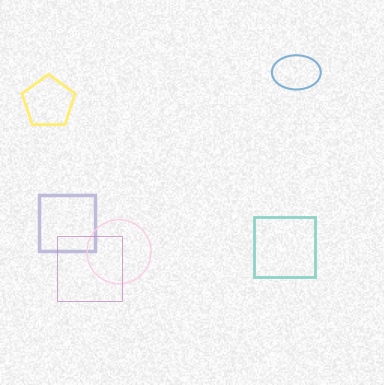[{"shape": "square", "thickness": 2, "radius": 0.39, "center": [0.739, 0.358]}, {"shape": "square", "thickness": 2.5, "radius": 0.37, "center": [0.174, 0.421]}, {"shape": "oval", "thickness": 1.5, "radius": 0.32, "center": [0.77, 0.812]}, {"shape": "circle", "thickness": 1, "radius": 0.42, "center": [0.309, 0.346]}, {"shape": "square", "thickness": 0.5, "radius": 0.42, "center": [0.231, 0.302]}, {"shape": "pentagon", "thickness": 2, "radius": 0.36, "center": [0.126, 0.735]}]